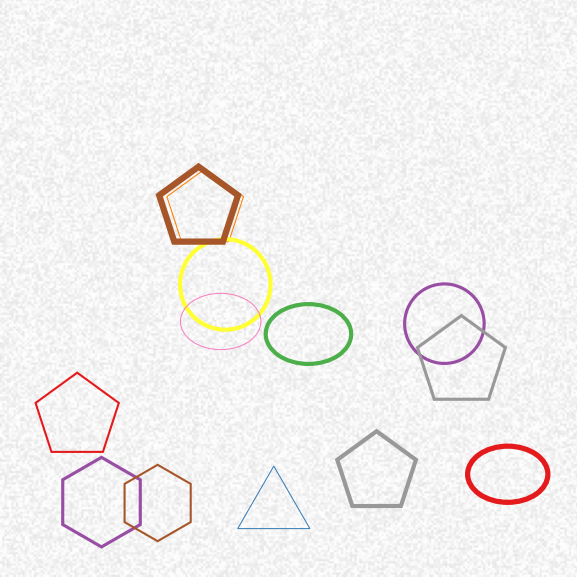[{"shape": "oval", "thickness": 2.5, "radius": 0.35, "center": [0.879, 0.178]}, {"shape": "pentagon", "thickness": 1, "radius": 0.38, "center": [0.134, 0.278]}, {"shape": "triangle", "thickness": 0.5, "radius": 0.36, "center": [0.474, 0.12]}, {"shape": "oval", "thickness": 2, "radius": 0.37, "center": [0.534, 0.421]}, {"shape": "circle", "thickness": 1.5, "radius": 0.34, "center": [0.77, 0.439]}, {"shape": "hexagon", "thickness": 1.5, "radius": 0.39, "center": [0.176, 0.13]}, {"shape": "pentagon", "thickness": 0.5, "radius": 0.35, "center": [0.355, 0.637]}, {"shape": "circle", "thickness": 2, "radius": 0.39, "center": [0.39, 0.507]}, {"shape": "pentagon", "thickness": 3, "radius": 0.36, "center": [0.344, 0.639]}, {"shape": "hexagon", "thickness": 1, "radius": 0.33, "center": [0.273, 0.128]}, {"shape": "oval", "thickness": 0.5, "radius": 0.35, "center": [0.382, 0.442]}, {"shape": "pentagon", "thickness": 2, "radius": 0.36, "center": [0.652, 0.181]}, {"shape": "pentagon", "thickness": 1.5, "radius": 0.4, "center": [0.799, 0.373]}]